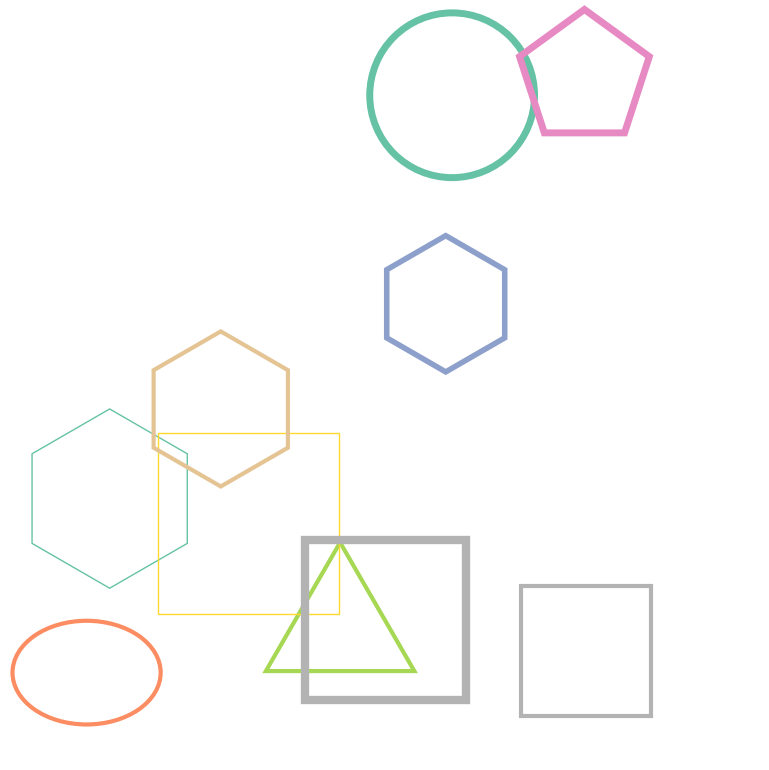[{"shape": "hexagon", "thickness": 0.5, "radius": 0.58, "center": [0.142, 0.352]}, {"shape": "circle", "thickness": 2.5, "radius": 0.53, "center": [0.587, 0.876]}, {"shape": "oval", "thickness": 1.5, "radius": 0.48, "center": [0.112, 0.126]}, {"shape": "hexagon", "thickness": 2, "radius": 0.44, "center": [0.579, 0.605]}, {"shape": "pentagon", "thickness": 2.5, "radius": 0.44, "center": [0.759, 0.899]}, {"shape": "triangle", "thickness": 1.5, "radius": 0.56, "center": [0.442, 0.184]}, {"shape": "square", "thickness": 0.5, "radius": 0.59, "center": [0.323, 0.321]}, {"shape": "hexagon", "thickness": 1.5, "radius": 0.5, "center": [0.287, 0.469]}, {"shape": "square", "thickness": 3, "radius": 0.52, "center": [0.501, 0.194]}, {"shape": "square", "thickness": 1.5, "radius": 0.42, "center": [0.761, 0.155]}]